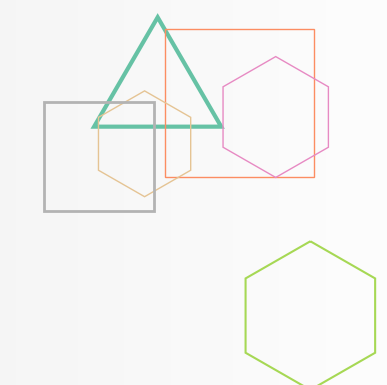[{"shape": "triangle", "thickness": 3, "radius": 0.95, "center": [0.407, 0.766]}, {"shape": "square", "thickness": 1, "radius": 0.96, "center": [0.618, 0.732]}, {"shape": "hexagon", "thickness": 1, "radius": 0.78, "center": [0.712, 0.696]}, {"shape": "hexagon", "thickness": 1.5, "radius": 0.97, "center": [0.801, 0.18]}, {"shape": "hexagon", "thickness": 1, "radius": 0.69, "center": [0.373, 0.627]}, {"shape": "square", "thickness": 2, "radius": 0.71, "center": [0.256, 0.593]}]